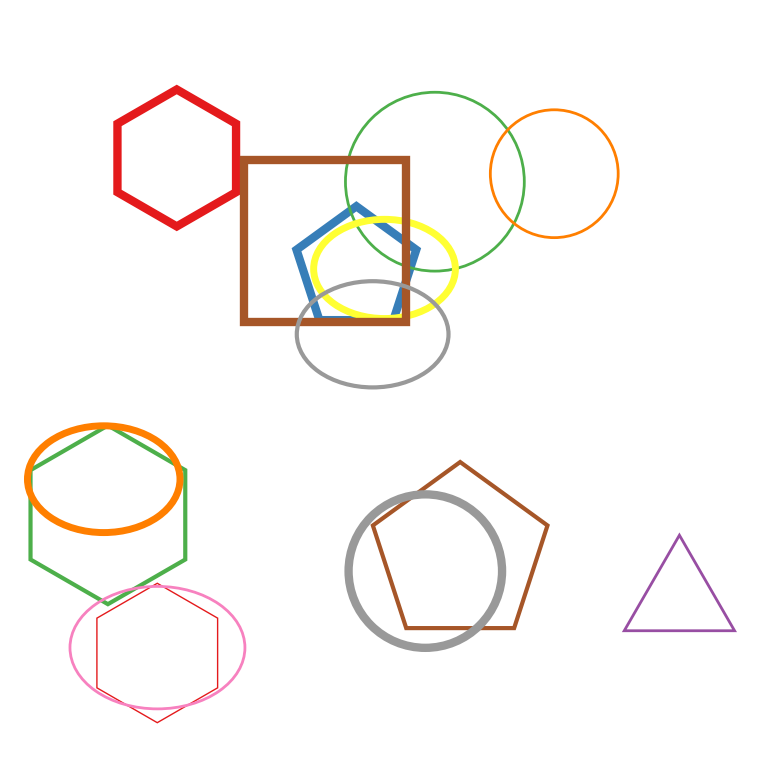[{"shape": "hexagon", "thickness": 3, "radius": 0.44, "center": [0.23, 0.795]}, {"shape": "hexagon", "thickness": 0.5, "radius": 0.45, "center": [0.204, 0.152]}, {"shape": "pentagon", "thickness": 3, "radius": 0.41, "center": [0.463, 0.65]}, {"shape": "circle", "thickness": 1, "radius": 0.58, "center": [0.565, 0.764]}, {"shape": "hexagon", "thickness": 1.5, "radius": 0.58, "center": [0.14, 0.331]}, {"shape": "triangle", "thickness": 1, "radius": 0.41, "center": [0.882, 0.222]}, {"shape": "circle", "thickness": 1, "radius": 0.42, "center": [0.72, 0.774]}, {"shape": "oval", "thickness": 2.5, "radius": 0.5, "center": [0.135, 0.378]}, {"shape": "oval", "thickness": 2.5, "radius": 0.46, "center": [0.499, 0.651]}, {"shape": "pentagon", "thickness": 1.5, "radius": 0.6, "center": [0.598, 0.281]}, {"shape": "square", "thickness": 3, "radius": 0.53, "center": [0.422, 0.687]}, {"shape": "oval", "thickness": 1, "radius": 0.57, "center": [0.204, 0.159]}, {"shape": "oval", "thickness": 1.5, "radius": 0.49, "center": [0.484, 0.566]}, {"shape": "circle", "thickness": 3, "radius": 0.5, "center": [0.552, 0.258]}]